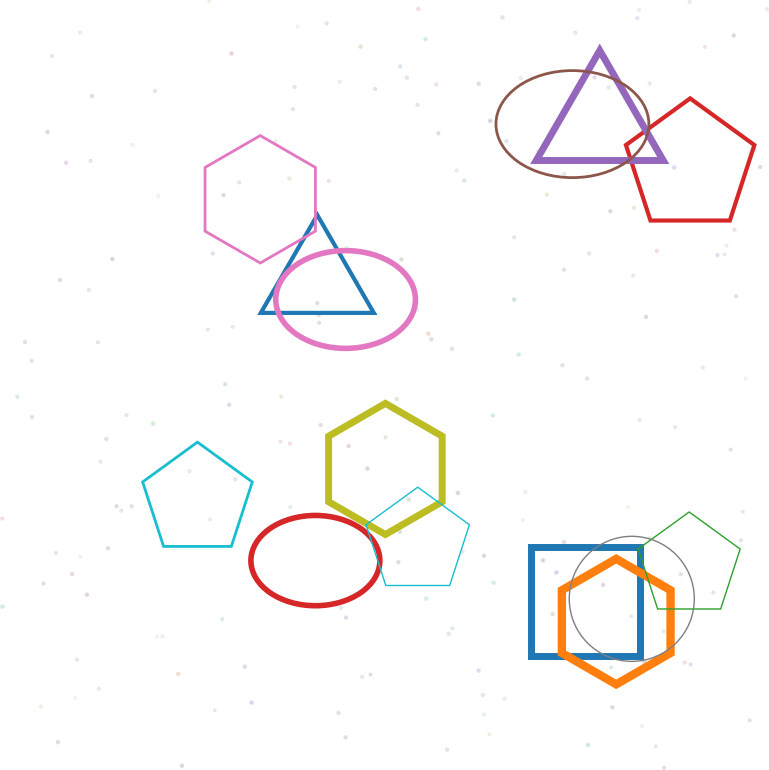[{"shape": "triangle", "thickness": 1.5, "radius": 0.42, "center": [0.412, 0.636]}, {"shape": "square", "thickness": 2.5, "radius": 0.35, "center": [0.761, 0.219]}, {"shape": "hexagon", "thickness": 3, "radius": 0.41, "center": [0.8, 0.193]}, {"shape": "pentagon", "thickness": 0.5, "radius": 0.35, "center": [0.895, 0.265]}, {"shape": "oval", "thickness": 2, "radius": 0.42, "center": [0.41, 0.272]}, {"shape": "pentagon", "thickness": 1.5, "radius": 0.44, "center": [0.896, 0.785]}, {"shape": "triangle", "thickness": 2.5, "radius": 0.48, "center": [0.779, 0.839]}, {"shape": "oval", "thickness": 1, "radius": 0.5, "center": [0.743, 0.839]}, {"shape": "hexagon", "thickness": 1, "radius": 0.41, "center": [0.338, 0.741]}, {"shape": "oval", "thickness": 2, "radius": 0.45, "center": [0.449, 0.611]}, {"shape": "circle", "thickness": 0.5, "radius": 0.41, "center": [0.821, 0.222]}, {"shape": "hexagon", "thickness": 2.5, "radius": 0.43, "center": [0.501, 0.391]}, {"shape": "pentagon", "thickness": 0.5, "radius": 0.35, "center": [0.543, 0.297]}, {"shape": "pentagon", "thickness": 1, "radius": 0.37, "center": [0.256, 0.351]}]